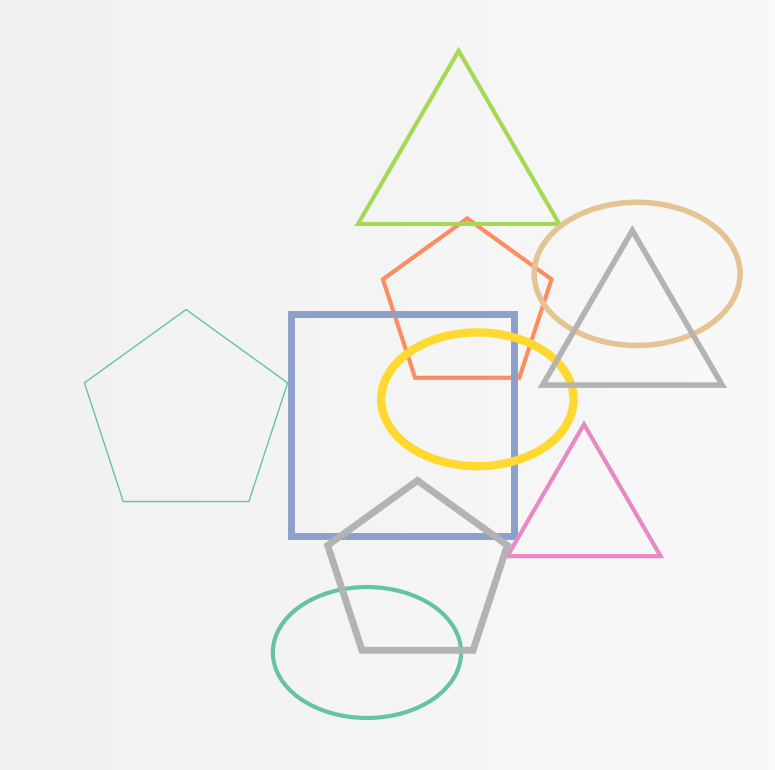[{"shape": "oval", "thickness": 1.5, "radius": 0.61, "center": [0.474, 0.153]}, {"shape": "pentagon", "thickness": 0.5, "radius": 0.69, "center": [0.24, 0.46]}, {"shape": "pentagon", "thickness": 1.5, "radius": 0.57, "center": [0.603, 0.602]}, {"shape": "square", "thickness": 2.5, "radius": 0.72, "center": [0.519, 0.448]}, {"shape": "triangle", "thickness": 1.5, "radius": 0.57, "center": [0.754, 0.335]}, {"shape": "triangle", "thickness": 1.5, "radius": 0.75, "center": [0.592, 0.784]}, {"shape": "oval", "thickness": 3, "radius": 0.62, "center": [0.616, 0.481]}, {"shape": "oval", "thickness": 2, "radius": 0.66, "center": [0.822, 0.644]}, {"shape": "pentagon", "thickness": 2.5, "radius": 0.61, "center": [0.539, 0.254]}, {"shape": "triangle", "thickness": 2, "radius": 0.67, "center": [0.816, 0.567]}]